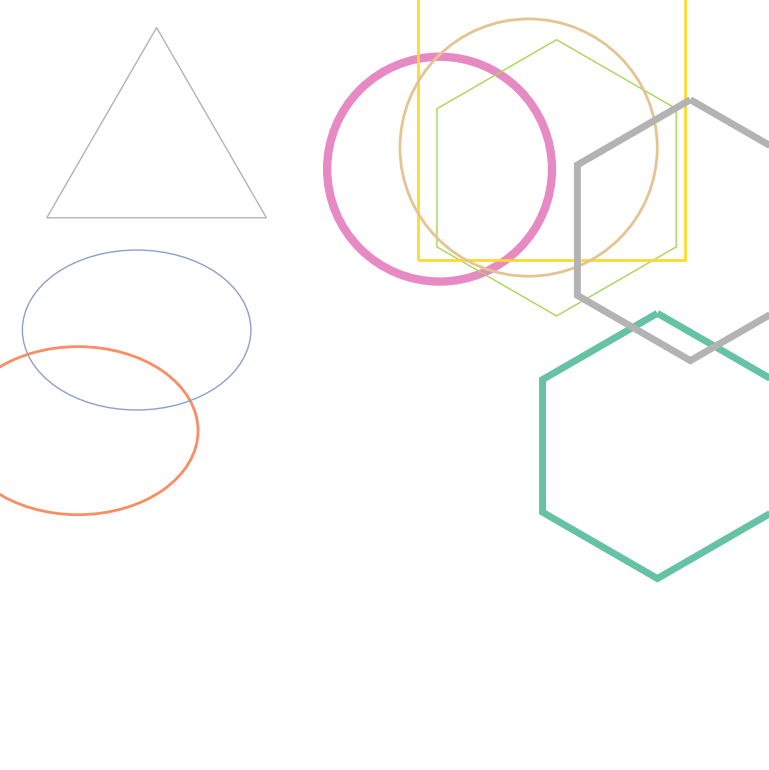[{"shape": "hexagon", "thickness": 2.5, "radius": 0.86, "center": [0.854, 0.421]}, {"shape": "oval", "thickness": 1, "radius": 0.78, "center": [0.101, 0.441]}, {"shape": "oval", "thickness": 0.5, "radius": 0.74, "center": [0.177, 0.571]}, {"shape": "circle", "thickness": 3, "radius": 0.73, "center": [0.571, 0.78]}, {"shape": "hexagon", "thickness": 0.5, "radius": 0.9, "center": [0.723, 0.769]}, {"shape": "square", "thickness": 1, "radius": 0.87, "center": [0.716, 0.836]}, {"shape": "circle", "thickness": 1, "radius": 0.84, "center": [0.687, 0.808]}, {"shape": "hexagon", "thickness": 2.5, "radius": 0.85, "center": [0.897, 0.701]}, {"shape": "triangle", "thickness": 0.5, "radius": 0.82, "center": [0.203, 0.8]}]